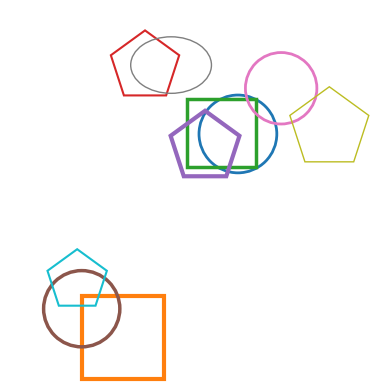[{"shape": "circle", "thickness": 2, "radius": 0.51, "center": [0.618, 0.652]}, {"shape": "square", "thickness": 3, "radius": 0.54, "center": [0.32, 0.123]}, {"shape": "square", "thickness": 2.5, "radius": 0.45, "center": [0.575, 0.654]}, {"shape": "pentagon", "thickness": 1.5, "radius": 0.47, "center": [0.377, 0.828]}, {"shape": "pentagon", "thickness": 3, "radius": 0.47, "center": [0.533, 0.618]}, {"shape": "circle", "thickness": 2.5, "radius": 0.5, "center": [0.212, 0.198]}, {"shape": "circle", "thickness": 2, "radius": 0.46, "center": [0.73, 0.771]}, {"shape": "oval", "thickness": 1, "radius": 0.52, "center": [0.444, 0.831]}, {"shape": "pentagon", "thickness": 1, "radius": 0.54, "center": [0.855, 0.667]}, {"shape": "pentagon", "thickness": 1.5, "radius": 0.41, "center": [0.2, 0.272]}]